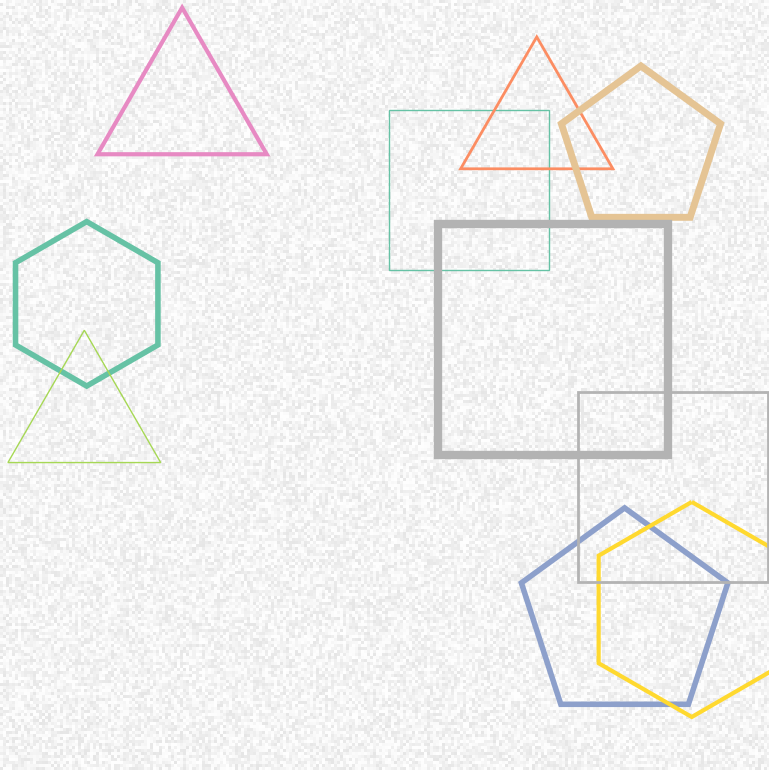[{"shape": "square", "thickness": 0.5, "radius": 0.52, "center": [0.609, 0.753]}, {"shape": "hexagon", "thickness": 2, "radius": 0.53, "center": [0.113, 0.605]}, {"shape": "triangle", "thickness": 1, "radius": 0.57, "center": [0.697, 0.838]}, {"shape": "pentagon", "thickness": 2, "radius": 0.7, "center": [0.811, 0.199]}, {"shape": "triangle", "thickness": 1.5, "radius": 0.63, "center": [0.237, 0.863]}, {"shape": "triangle", "thickness": 0.5, "radius": 0.57, "center": [0.109, 0.457]}, {"shape": "hexagon", "thickness": 1.5, "radius": 0.7, "center": [0.898, 0.208]}, {"shape": "pentagon", "thickness": 2.5, "radius": 0.54, "center": [0.832, 0.806]}, {"shape": "square", "thickness": 3, "radius": 0.75, "center": [0.718, 0.559]}, {"shape": "square", "thickness": 1, "radius": 0.62, "center": [0.874, 0.367]}]